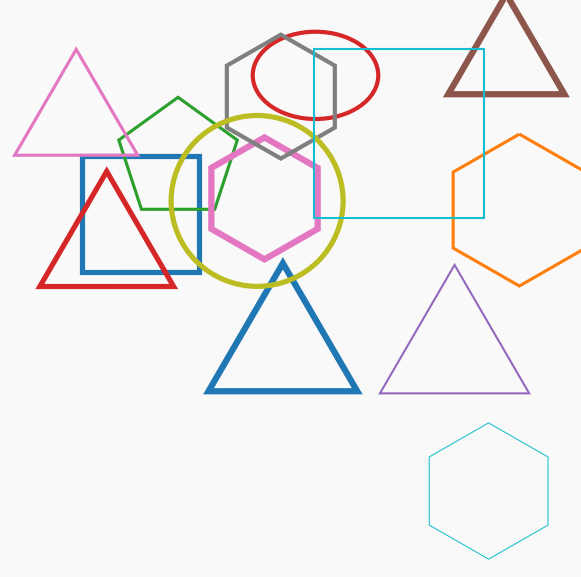[{"shape": "triangle", "thickness": 3, "radius": 0.74, "center": [0.487, 0.396]}, {"shape": "square", "thickness": 2.5, "radius": 0.5, "center": [0.241, 0.629]}, {"shape": "hexagon", "thickness": 1.5, "radius": 0.66, "center": [0.894, 0.635]}, {"shape": "pentagon", "thickness": 1.5, "radius": 0.54, "center": [0.306, 0.723]}, {"shape": "oval", "thickness": 2, "radius": 0.54, "center": [0.543, 0.869]}, {"shape": "triangle", "thickness": 2.5, "radius": 0.66, "center": [0.184, 0.569]}, {"shape": "triangle", "thickness": 1, "radius": 0.74, "center": [0.782, 0.392]}, {"shape": "triangle", "thickness": 3, "radius": 0.58, "center": [0.871, 0.894]}, {"shape": "triangle", "thickness": 1.5, "radius": 0.61, "center": [0.131, 0.791]}, {"shape": "hexagon", "thickness": 3, "radius": 0.53, "center": [0.455, 0.656]}, {"shape": "hexagon", "thickness": 2, "radius": 0.54, "center": [0.483, 0.832]}, {"shape": "circle", "thickness": 2.5, "radius": 0.74, "center": [0.442, 0.651]}, {"shape": "hexagon", "thickness": 0.5, "radius": 0.59, "center": [0.841, 0.149]}, {"shape": "square", "thickness": 1, "radius": 0.73, "center": [0.686, 0.768]}]